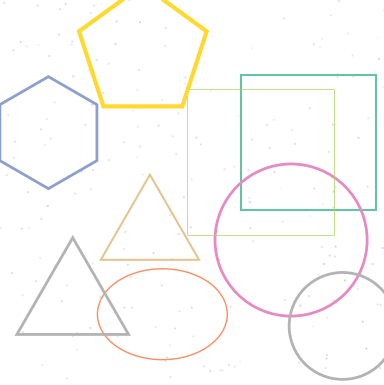[{"shape": "square", "thickness": 1.5, "radius": 0.87, "center": [0.801, 0.63]}, {"shape": "oval", "thickness": 1, "radius": 0.84, "center": [0.422, 0.184]}, {"shape": "hexagon", "thickness": 2, "radius": 0.73, "center": [0.126, 0.655]}, {"shape": "circle", "thickness": 2, "radius": 0.99, "center": [0.756, 0.377]}, {"shape": "square", "thickness": 0.5, "radius": 0.95, "center": [0.676, 0.579]}, {"shape": "pentagon", "thickness": 3, "radius": 0.87, "center": [0.371, 0.865]}, {"shape": "triangle", "thickness": 1.5, "radius": 0.74, "center": [0.389, 0.399]}, {"shape": "circle", "thickness": 2, "radius": 0.69, "center": [0.89, 0.153]}, {"shape": "triangle", "thickness": 2, "radius": 0.84, "center": [0.189, 0.215]}]